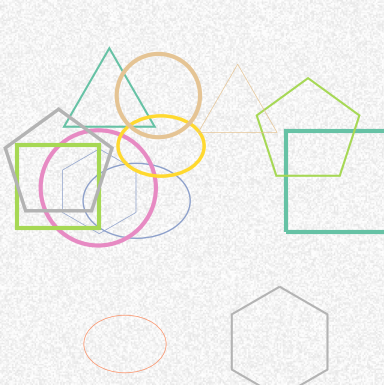[{"shape": "square", "thickness": 3, "radius": 0.65, "center": [0.874, 0.528]}, {"shape": "triangle", "thickness": 1.5, "radius": 0.68, "center": [0.284, 0.739]}, {"shape": "oval", "thickness": 0.5, "radius": 0.53, "center": [0.325, 0.106]}, {"shape": "oval", "thickness": 1, "radius": 0.7, "center": [0.355, 0.478]}, {"shape": "hexagon", "thickness": 0.5, "radius": 0.55, "center": [0.258, 0.503]}, {"shape": "circle", "thickness": 3, "radius": 0.75, "center": [0.255, 0.512]}, {"shape": "square", "thickness": 3, "radius": 0.53, "center": [0.152, 0.516]}, {"shape": "pentagon", "thickness": 1.5, "radius": 0.7, "center": [0.8, 0.657]}, {"shape": "oval", "thickness": 2.5, "radius": 0.56, "center": [0.418, 0.621]}, {"shape": "triangle", "thickness": 0.5, "radius": 0.59, "center": [0.617, 0.715]}, {"shape": "circle", "thickness": 3, "radius": 0.54, "center": [0.411, 0.752]}, {"shape": "pentagon", "thickness": 2.5, "radius": 0.73, "center": [0.152, 0.57]}, {"shape": "hexagon", "thickness": 1.5, "radius": 0.72, "center": [0.726, 0.112]}]